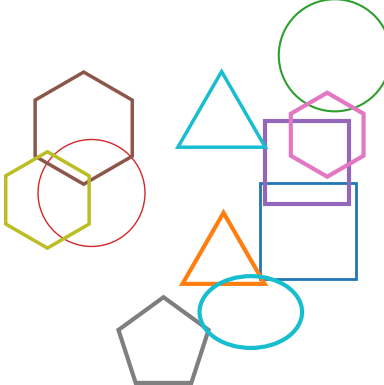[{"shape": "square", "thickness": 2, "radius": 0.62, "center": [0.8, 0.401]}, {"shape": "triangle", "thickness": 3, "radius": 0.62, "center": [0.581, 0.324]}, {"shape": "circle", "thickness": 1.5, "radius": 0.73, "center": [0.87, 0.856]}, {"shape": "circle", "thickness": 1, "radius": 0.69, "center": [0.238, 0.499]}, {"shape": "square", "thickness": 3, "radius": 0.54, "center": [0.798, 0.578]}, {"shape": "hexagon", "thickness": 2.5, "radius": 0.73, "center": [0.217, 0.667]}, {"shape": "hexagon", "thickness": 3, "radius": 0.55, "center": [0.85, 0.65]}, {"shape": "pentagon", "thickness": 3, "radius": 0.62, "center": [0.425, 0.105]}, {"shape": "hexagon", "thickness": 2.5, "radius": 0.63, "center": [0.123, 0.481]}, {"shape": "triangle", "thickness": 2.5, "radius": 0.66, "center": [0.576, 0.683]}, {"shape": "oval", "thickness": 3, "radius": 0.67, "center": [0.651, 0.19]}]